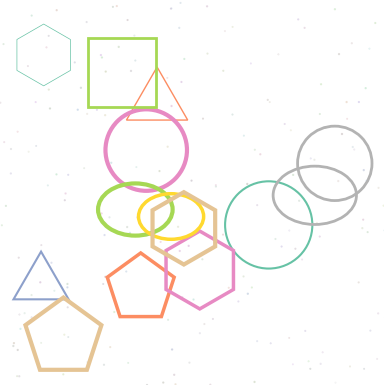[{"shape": "hexagon", "thickness": 0.5, "radius": 0.4, "center": [0.113, 0.857]}, {"shape": "circle", "thickness": 1.5, "radius": 0.57, "center": [0.698, 0.416]}, {"shape": "pentagon", "thickness": 2.5, "radius": 0.46, "center": [0.366, 0.252]}, {"shape": "triangle", "thickness": 1, "radius": 0.46, "center": [0.408, 0.734]}, {"shape": "triangle", "thickness": 1.5, "radius": 0.41, "center": [0.107, 0.264]}, {"shape": "hexagon", "thickness": 2.5, "radius": 0.51, "center": [0.519, 0.299]}, {"shape": "circle", "thickness": 3, "radius": 0.53, "center": [0.38, 0.61]}, {"shape": "square", "thickness": 2, "radius": 0.44, "center": [0.317, 0.812]}, {"shape": "oval", "thickness": 3, "radius": 0.48, "center": [0.352, 0.456]}, {"shape": "oval", "thickness": 2.5, "radius": 0.42, "center": [0.444, 0.438]}, {"shape": "hexagon", "thickness": 3, "radius": 0.47, "center": [0.478, 0.407]}, {"shape": "pentagon", "thickness": 3, "radius": 0.52, "center": [0.165, 0.123]}, {"shape": "oval", "thickness": 2, "radius": 0.54, "center": [0.818, 0.493]}, {"shape": "circle", "thickness": 2, "radius": 0.48, "center": [0.87, 0.576]}]